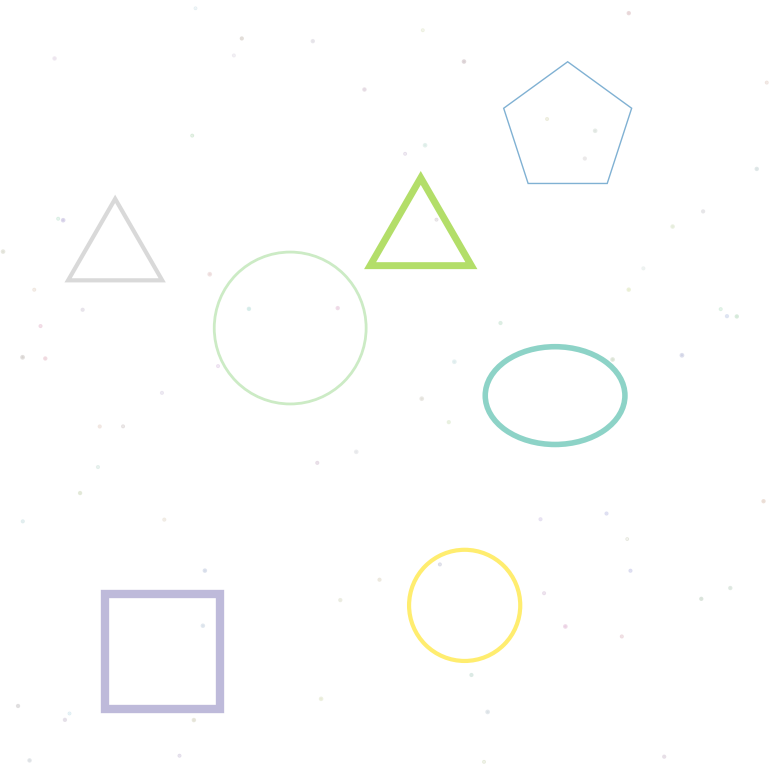[{"shape": "oval", "thickness": 2, "radius": 0.45, "center": [0.721, 0.486]}, {"shape": "square", "thickness": 3, "radius": 0.37, "center": [0.211, 0.154]}, {"shape": "pentagon", "thickness": 0.5, "radius": 0.44, "center": [0.737, 0.832]}, {"shape": "triangle", "thickness": 2.5, "radius": 0.38, "center": [0.546, 0.693]}, {"shape": "triangle", "thickness": 1.5, "radius": 0.35, "center": [0.15, 0.671]}, {"shape": "circle", "thickness": 1, "radius": 0.49, "center": [0.377, 0.574]}, {"shape": "circle", "thickness": 1.5, "radius": 0.36, "center": [0.603, 0.214]}]